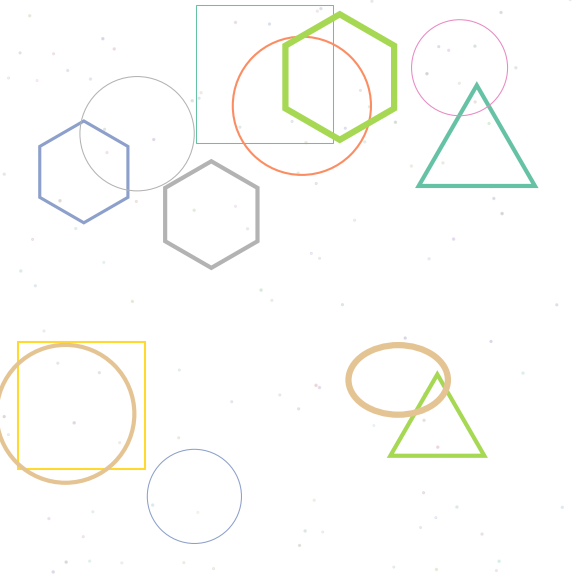[{"shape": "square", "thickness": 0.5, "radius": 0.6, "center": [0.458, 0.871]}, {"shape": "triangle", "thickness": 2, "radius": 0.58, "center": [0.826, 0.735]}, {"shape": "circle", "thickness": 1, "radius": 0.6, "center": [0.523, 0.816]}, {"shape": "circle", "thickness": 0.5, "radius": 0.41, "center": [0.337, 0.14]}, {"shape": "hexagon", "thickness": 1.5, "radius": 0.44, "center": [0.145, 0.701]}, {"shape": "circle", "thickness": 0.5, "radius": 0.42, "center": [0.796, 0.882]}, {"shape": "hexagon", "thickness": 3, "radius": 0.54, "center": [0.588, 0.866]}, {"shape": "triangle", "thickness": 2, "radius": 0.47, "center": [0.757, 0.257]}, {"shape": "square", "thickness": 1, "radius": 0.55, "center": [0.141, 0.297]}, {"shape": "oval", "thickness": 3, "radius": 0.43, "center": [0.69, 0.341]}, {"shape": "circle", "thickness": 2, "radius": 0.6, "center": [0.113, 0.283]}, {"shape": "circle", "thickness": 0.5, "radius": 0.49, "center": [0.237, 0.768]}, {"shape": "hexagon", "thickness": 2, "radius": 0.46, "center": [0.366, 0.628]}]